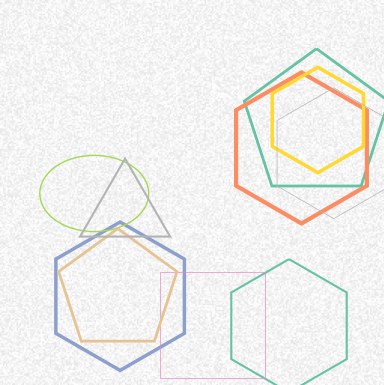[{"shape": "pentagon", "thickness": 2, "radius": 0.99, "center": [0.822, 0.676]}, {"shape": "hexagon", "thickness": 1.5, "radius": 0.87, "center": [0.751, 0.154]}, {"shape": "hexagon", "thickness": 3, "radius": 0.98, "center": [0.783, 0.616]}, {"shape": "hexagon", "thickness": 2.5, "radius": 0.96, "center": [0.312, 0.231]}, {"shape": "square", "thickness": 0.5, "radius": 0.68, "center": [0.553, 0.156]}, {"shape": "oval", "thickness": 1, "radius": 0.71, "center": [0.245, 0.497]}, {"shape": "hexagon", "thickness": 2.5, "radius": 0.68, "center": [0.826, 0.688]}, {"shape": "pentagon", "thickness": 2, "radius": 0.81, "center": [0.306, 0.245]}, {"shape": "hexagon", "thickness": 0.5, "radius": 0.85, "center": [0.867, 0.602]}, {"shape": "triangle", "thickness": 1.5, "radius": 0.67, "center": [0.325, 0.453]}]